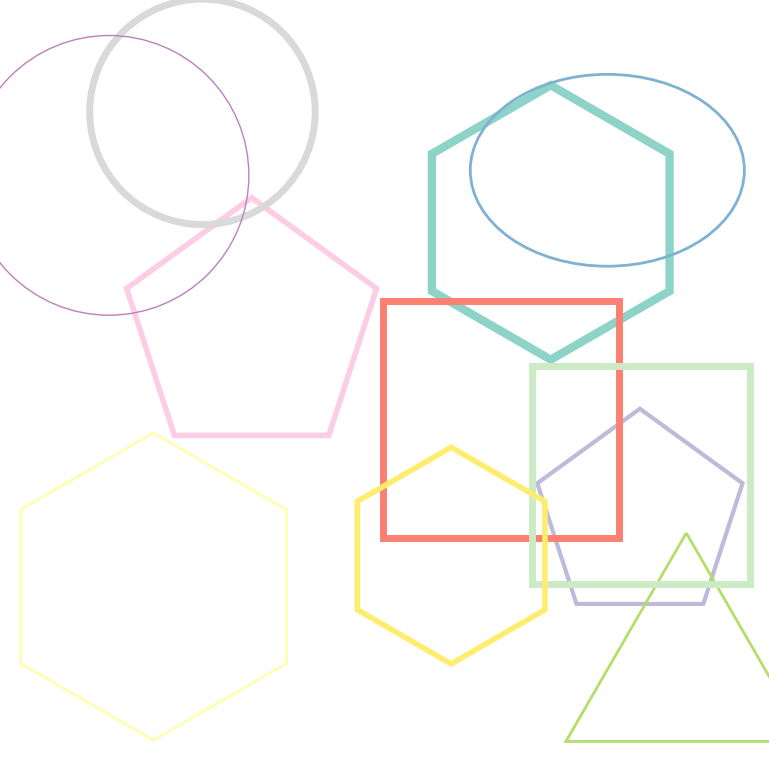[{"shape": "hexagon", "thickness": 3, "radius": 0.89, "center": [0.715, 0.711]}, {"shape": "hexagon", "thickness": 1, "radius": 1.0, "center": [0.199, 0.238]}, {"shape": "pentagon", "thickness": 1.5, "radius": 0.7, "center": [0.831, 0.329]}, {"shape": "square", "thickness": 2.5, "radius": 0.77, "center": [0.651, 0.455]}, {"shape": "oval", "thickness": 1, "radius": 0.89, "center": [0.789, 0.779]}, {"shape": "triangle", "thickness": 1, "radius": 0.9, "center": [0.891, 0.127]}, {"shape": "pentagon", "thickness": 2, "radius": 0.85, "center": [0.327, 0.573]}, {"shape": "circle", "thickness": 2.5, "radius": 0.73, "center": [0.263, 0.855]}, {"shape": "circle", "thickness": 0.5, "radius": 0.91, "center": [0.142, 0.772]}, {"shape": "square", "thickness": 2.5, "radius": 0.71, "center": [0.833, 0.383]}, {"shape": "hexagon", "thickness": 2, "radius": 0.7, "center": [0.586, 0.278]}]